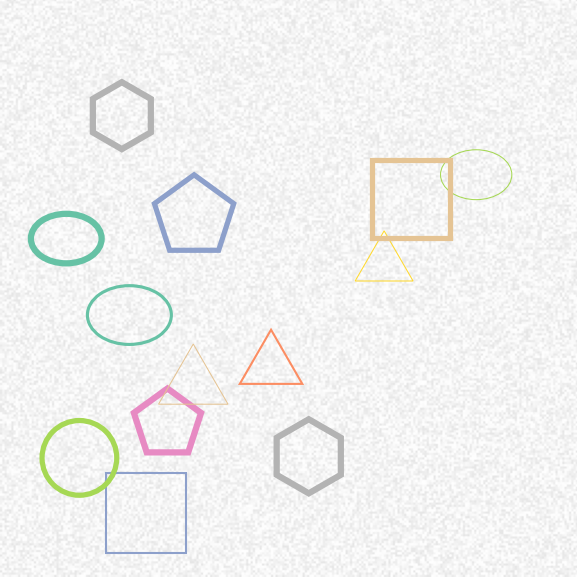[{"shape": "oval", "thickness": 3, "radius": 0.31, "center": [0.115, 0.586]}, {"shape": "oval", "thickness": 1.5, "radius": 0.36, "center": [0.224, 0.454]}, {"shape": "triangle", "thickness": 1, "radius": 0.31, "center": [0.469, 0.366]}, {"shape": "pentagon", "thickness": 2.5, "radius": 0.36, "center": [0.336, 0.624]}, {"shape": "square", "thickness": 1, "radius": 0.35, "center": [0.252, 0.11]}, {"shape": "pentagon", "thickness": 3, "radius": 0.31, "center": [0.29, 0.265]}, {"shape": "circle", "thickness": 2.5, "radius": 0.32, "center": [0.137, 0.206]}, {"shape": "oval", "thickness": 0.5, "radius": 0.31, "center": [0.825, 0.697]}, {"shape": "triangle", "thickness": 0.5, "radius": 0.29, "center": [0.665, 0.542]}, {"shape": "square", "thickness": 2.5, "radius": 0.34, "center": [0.712, 0.654]}, {"shape": "triangle", "thickness": 0.5, "radius": 0.35, "center": [0.335, 0.334]}, {"shape": "hexagon", "thickness": 3, "radius": 0.32, "center": [0.535, 0.209]}, {"shape": "hexagon", "thickness": 3, "radius": 0.29, "center": [0.211, 0.799]}]